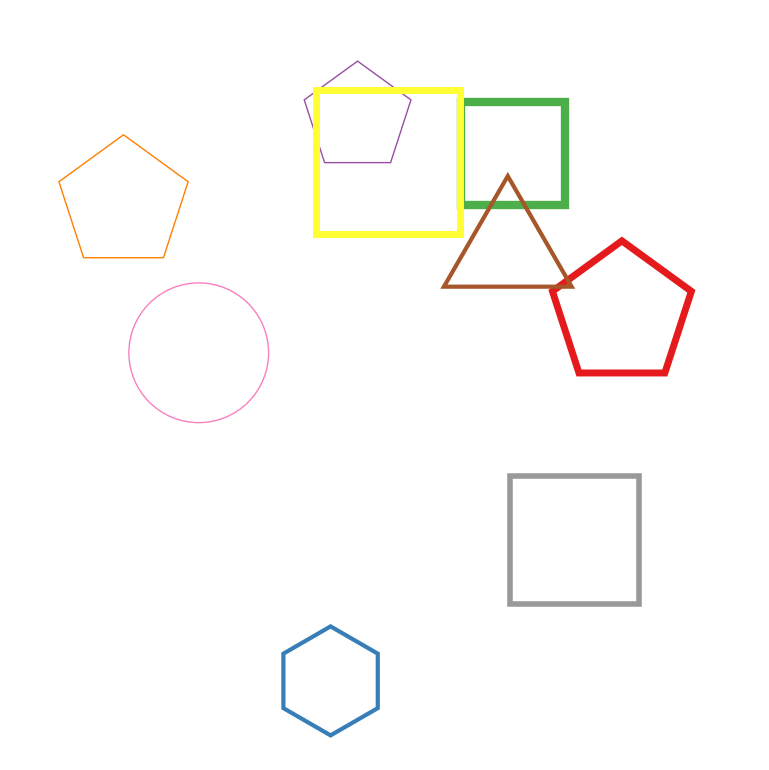[{"shape": "pentagon", "thickness": 2.5, "radius": 0.47, "center": [0.808, 0.592]}, {"shape": "hexagon", "thickness": 1.5, "radius": 0.35, "center": [0.429, 0.116]}, {"shape": "square", "thickness": 3, "radius": 0.34, "center": [0.666, 0.801]}, {"shape": "pentagon", "thickness": 0.5, "radius": 0.36, "center": [0.464, 0.848]}, {"shape": "pentagon", "thickness": 0.5, "radius": 0.44, "center": [0.16, 0.737]}, {"shape": "square", "thickness": 2.5, "radius": 0.47, "center": [0.504, 0.79]}, {"shape": "triangle", "thickness": 1.5, "radius": 0.48, "center": [0.659, 0.676]}, {"shape": "circle", "thickness": 0.5, "radius": 0.45, "center": [0.258, 0.542]}, {"shape": "square", "thickness": 2, "radius": 0.42, "center": [0.746, 0.299]}]